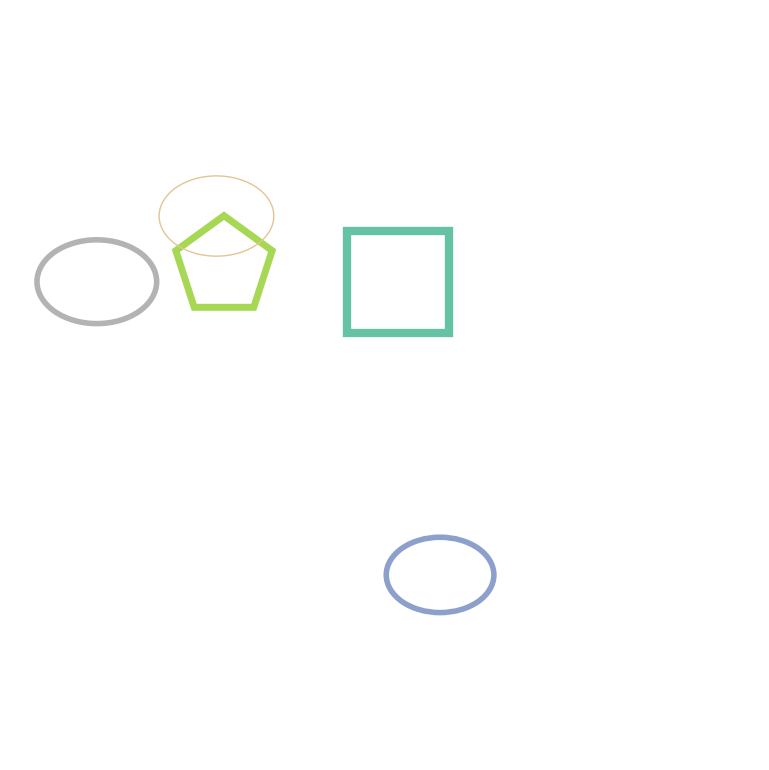[{"shape": "square", "thickness": 3, "radius": 0.33, "center": [0.517, 0.634]}, {"shape": "oval", "thickness": 2, "radius": 0.35, "center": [0.572, 0.253]}, {"shape": "pentagon", "thickness": 2.5, "radius": 0.33, "center": [0.291, 0.654]}, {"shape": "oval", "thickness": 0.5, "radius": 0.37, "center": [0.281, 0.719]}, {"shape": "oval", "thickness": 2, "radius": 0.39, "center": [0.126, 0.634]}]